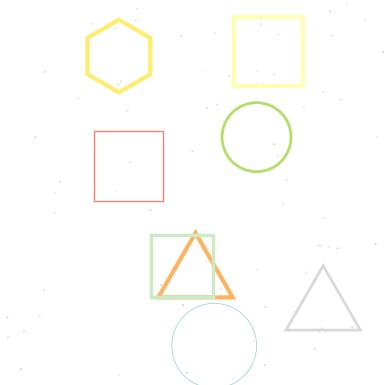[{"shape": "circle", "thickness": 0.5, "radius": 0.55, "center": [0.556, 0.102]}, {"shape": "square", "thickness": 3, "radius": 0.45, "center": [0.696, 0.865]}, {"shape": "square", "thickness": 1, "radius": 0.45, "center": [0.334, 0.569]}, {"shape": "triangle", "thickness": 3, "radius": 0.56, "center": [0.508, 0.283]}, {"shape": "circle", "thickness": 2, "radius": 0.45, "center": [0.666, 0.644]}, {"shape": "triangle", "thickness": 2, "radius": 0.56, "center": [0.839, 0.198]}, {"shape": "square", "thickness": 2.5, "radius": 0.41, "center": [0.473, 0.309]}, {"shape": "hexagon", "thickness": 3, "radius": 0.47, "center": [0.309, 0.854]}]